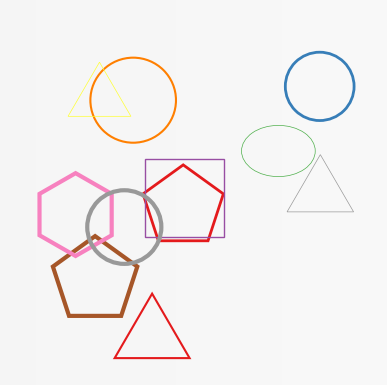[{"shape": "triangle", "thickness": 1.5, "radius": 0.56, "center": [0.393, 0.126]}, {"shape": "pentagon", "thickness": 2, "radius": 0.54, "center": [0.473, 0.463]}, {"shape": "circle", "thickness": 2, "radius": 0.44, "center": [0.825, 0.776]}, {"shape": "oval", "thickness": 0.5, "radius": 0.48, "center": [0.718, 0.608]}, {"shape": "square", "thickness": 1, "radius": 0.51, "center": [0.476, 0.487]}, {"shape": "circle", "thickness": 1.5, "radius": 0.55, "center": [0.344, 0.74]}, {"shape": "triangle", "thickness": 0.5, "radius": 0.47, "center": [0.257, 0.745]}, {"shape": "pentagon", "thickness": 3, "radius": 0.57, "center": [0.245, 0.272]}, {"shape": "hexagon", "thickness": 3, "radius": 0.54, "center": [0.195, 0.443]}, {"shape": "triangle", "thickness": 0.5, "radius": 0.5, "center": [0.827, 0.499]}, {"shape": "circle", "thickness": 3, "radius": 0.48, "center": [0.321, 0.41]}]